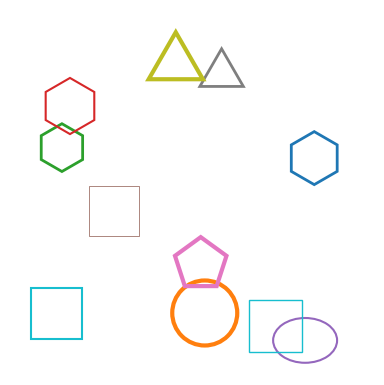[{"shape": "hexagon", "thickness": 2, "radius": 0.34, "center": [0.816, 0.589]}, {"shape": "circle", "thickness": 3, "radius": 0.42, "center": [0.532, 0.187]}, {"shape": "hexagon", "thickness": 2, "radius": 0.31, "center": [0.161, 0.617]}, {"shape": "hexagon", "thickness": 1.5, "radius": 0.36, "center": [0.182, 0.725]}, {"shape": "oval", "thickness": 1.5, "radius": 0.42, "center": [0.792, 0.116]}, {"shape": "square", "thickness": 0.5, "radius": 0.32, "center": [0.295, 0.452]}, {"shape": "pentagon", "thickness": 3, "radius": 0.35, "center": [0.521, 0.314]}, {"shape": "triangle", "thickness": 2, "radius": 0.33, "center": [0.576, 0.808]}, {"shape": "triangle", "thickness": 3, "radius": 0.41, "center": [0.457, 0.835]}, {"shape": "square", "thickness": 1.5, "radius": 0.33, "center": [0.146, 0.185]}, {"shape": "square", "thickness": 1, "radius": 0.34, "center": [0.715, 0.153]}]